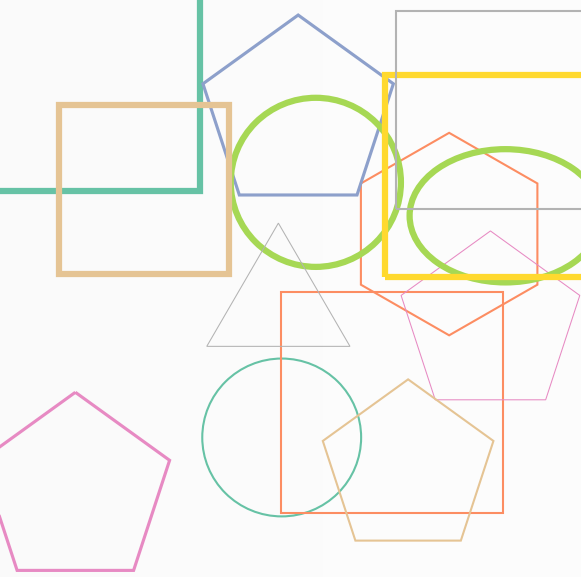[{"shape": "circle", "thickness": 1, "radius": 0.68, "center": [0.485, 0.242]}, {"shape": "square", "thickness": 3, "radius": 0.87, "center": [0.171, 0.842]}, {"shape": "square", "thickness": 1, "radius": 0.95, "center": [0.674, 0.302]}, {"shape": "hexagon", "thickness": 1, "radius": 0.88, "center": [0.773, 0.594]}, {"shape": "pentagon", "thickness": 1.5, "radius": 0.86, "center": [0.513, 0.801]}, {"shape": "pentagon", "thickness": 0.5, "radius": 0.81, "center": [0.844, 0.438]}, {"shape": "pentagon", "thickness": 1.5, "radius": 0.85, "center": [0.13, 0.149]}, {"shape": "circle", "thickness": 3, "radius": 0.73, "center": [0.543, 0.683]}, {"shape": "oval", "thickness": 3, "radius": 0.82, "center": [0.87, 0.625]}, {"shape": "square", "thickness": 3, "radius": 0.87, "center": [0.837, 0.695]}, {"shape": "square", "thickness": 3, "radius": 0.73, "center": [0.248, 0.671]}, {"shape": "pentagon", "thickness": 1, "radius": 0.77, "center": [0.702, 0.188]}, {"shape": "triangle", "thickness": 0.5, "radius": 0.71, "center": [0.479, 0.471]}, {"shape": "square", "thickness": 1, "radius": 0.86, "center": [0.853, 0.809]}]